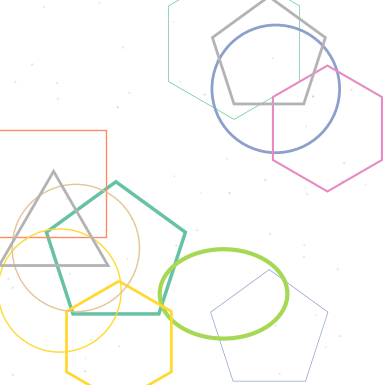[{"shape": "hexagon", "thickness": 0.5, "radius": 0.98, "center": [0.608, 0.886]}, {"shape": "pentagon", "thickness": 2.5, "radius": 0.95, "center": [0.301, 0.338]}, {"shape": "square", "thickness": 1, "radius": 0.7, "center": [0.135, 0.524]}, {"shape": "circle", "thickness": 2, "radius": 0.83, "center": [0.716, 0.769]}, {"shape": "pentagon", "thickness": 0.5, "radius": 0.8, "center": [0.699, 0.14]}, {"shape": "hexagon", "thickness": 1.5, "radius": 0.82, "center": [0.85, 0.666]}, {"shape": "oval", "thickness": 3, "radius": 0.83, "center": [0.581, 0.237]}, {"shape": "hexagon", "thickness": 2, "radius": 0.79, "center": [0.309, 0.113]}, {"shape": "circle", "thickness": 1, "radius": 0.8, "center": [0.155, 0.245]}, {"shape": "circle", "thickness": 1, "radius": 0.83, "center": [0.197, 0.356]}, {"shape": "pentagon", "thickness": 2, "radius": 0.77, "center": [0.698, 0.855]}, {"shape": "triangle", "thickness": 2, "radius": 0.82, "center": [0.139, 0.392]}]